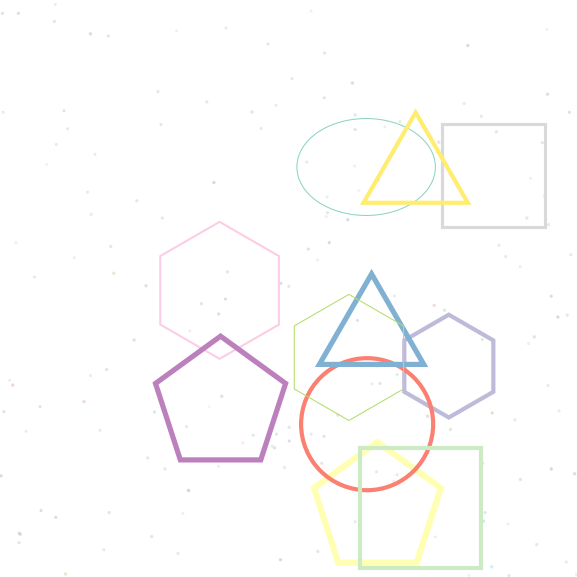[{"shape": "oval", "thickness": 0.5, "radius": 0.6, "center": [0.634, 0.71]}, {"shape": "pentagon", "thickness": 3, "radius": 0.58, "center": [0.654, 0.118]}, {"shape": "hexagon", "thickness": 2, "radius": 0.45, "center": [0.777, 0.365]}, {"shape": "circle", "thickness": 2, "radius": 0.57, "center": [0.636, 0.265]}, {"shape": "triangle", "thickness": 2.5, "radius": 0.52, "center": [0.643, 0.42]}, {"shape": "hexagon", "thickness": 0.5, "radius": 0.55, "center": [0.604, 0.38]}, {"shape": "hexagon", "thickness": 1, "radius": 0.59, "center": [0.38, 0.496]}, {"shape": "square", "thickness": 1.5, "radius": 0.45, "center": [0.854, 0.695]}, {"shape": "pentagon", "thickness": 2.5, "radius": 0.59, "center": [0.382, 0.299]}, {"shape": "square", "thickness": 2, "radius": 0.52, "center": [0.728, 0.119]}, {"shape": "triangle", "thickness": 2, "radius": 0.52, "center": [0.72, 0.7]}]